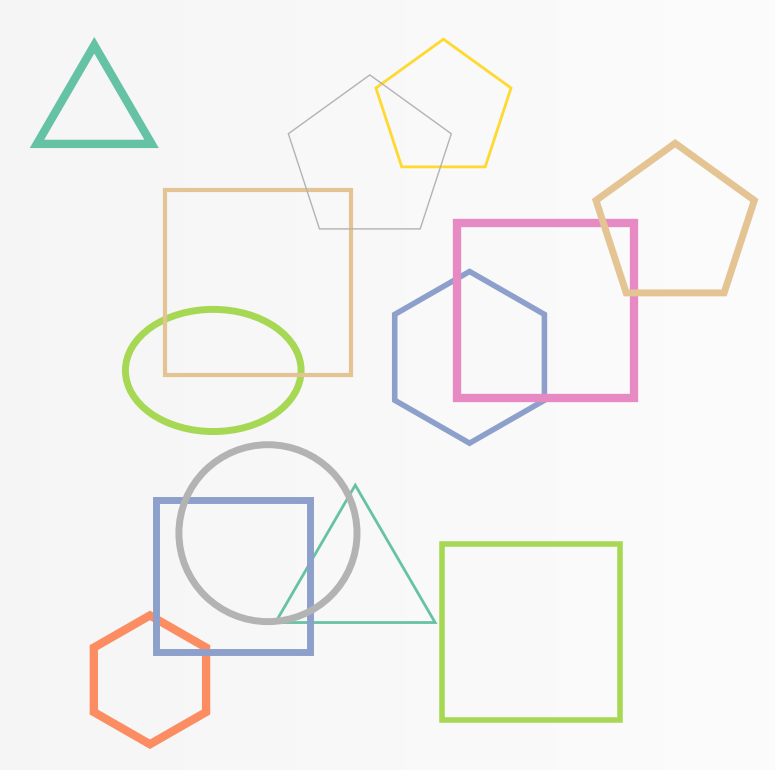[{"shape": "triangle", "thickness": 3, "radius": 0.43, "center": [0.122, 0.856]}, {"shape": "triangle", "thickness": 1, "radius": 0.59, "center": [0.458, 0.251]}, {"shape": "hexagon", "thickness": 3, "radius": 0.42, "center": [0.193, 0.117]}, {"shape": "hexagon", "thickness": 2, "radius": 0.56, "center": [0.606, 0.536]}, {"shape": "square", "thickness": 2.5, "radius": 0.5, "center": [0.301, 0.252]}, {"shape": "square", "thickness": 3, "radius": 0.57, "center": [0.704, 0.597]}, {"shape": "oval", "thickness": 2.5, "radius": 0.57, "center": [0.275, 0.519]}, {"shape": "square", "thickness": 2, "radius": 0.57, "center": [0.685, 0.179]}, {"shape": "pentagon", "thickness": 1, "radius": 0.46, "center": [0.572, 0.857]}, {"shape": "square", "thickness": 1.5, "radius": 0.6, "center": [0.333, 0.633]}, {"shape": "pentagon", "thickness": 2.5, "radius": 0.54, "center": [0.871, 0.707]}, {"shape": "pentagon", "thickness": 0.5, "radius": 0.55, "center": [0.477, 0.792]}, {"shape": "circle", "thickness": 2.5, "radius": 0.57, "center": [0.346, 0.308]}]